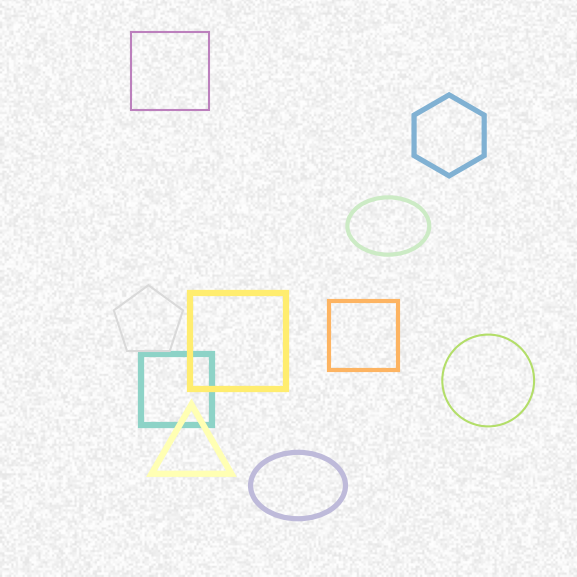[{"shape": "square", "thickness": 3, "radius": 0.31, "center": [0.306, 0.325]}, {"shape": "triangle", "thickness": 3, "radius": 0.4, "center": [0.332, 0.219]}, {"shape": "oval", "thickness": 2.5, "radius": 0.41, "center": [0.516, 0.158]}, {"shape": "hexagon", "thickness": 2.5, "radius": 0.35, "center": [0.778, 0.765]}, {"shape": "square", "thickness": 2, "radius": 0.3, "center": [0.63, 0.418]}, {"shape": "circle", "thickness": 1, "radius": 0.4, "center": [0.845, 0.34]}, {"shape": "pentagon", "thickness": 1, "radius": 0.31, "center": [0.257, 0.442]}, {"shape": "square", "thickness": 1, "radius": 0.34, "center": [0.294, 0.877]}, {"shape": "oval", "thickness": 2, "radius": 0.35, "center": [0.672, 0.608]}, {"shape": "square", "thickness": 3, "radius": 0.42, "center": [0.412, 0.409]}]